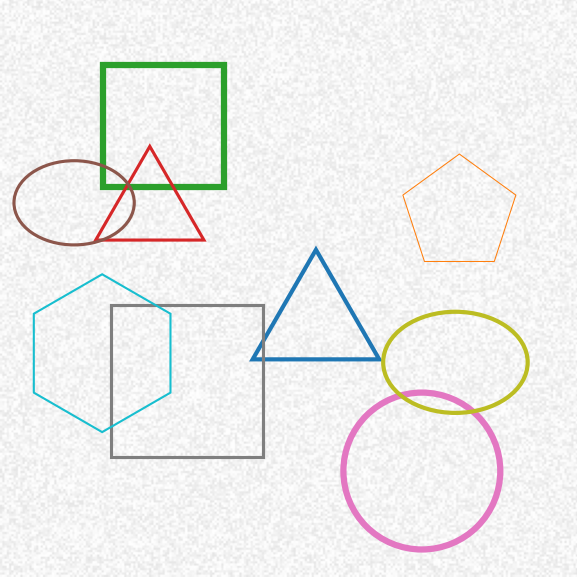[{"shape": "triangle", "thickness": 2, "radius": 0.63, "center": [0.547, 0.44]}, {"shape": "pentagon", "thickness": 0.5, "radius": 0.51, "center": [0.795, 0.63]}, {"shape": "square", "thickness": 3, "radius": 0.52, "center": [0.283, 0.781]}, {"shape": "triangle", "thickness": 1.5, "radius": 0.54, "center": [0.259, 0.638]}, {"shape": "oval", "thickness": 1.5, "radius": 0.52, "center": [0.128, 0.648]}, {"shape": "circle", "thickness": 3, "radius": 0.68, "center": [0.73, 0.183]}, {"shape": "square", "thickness": 1.5, "radius": 0.66, "center": [0.324, 0.339]}, {"shape": "oval", "thickness": 2, "radius": 0.63, "center": [0.789, 0.372]}, {"shape": "hexagon", "thickness": 1, "radius": 0.68, "center": [0.177, 0.388]}]